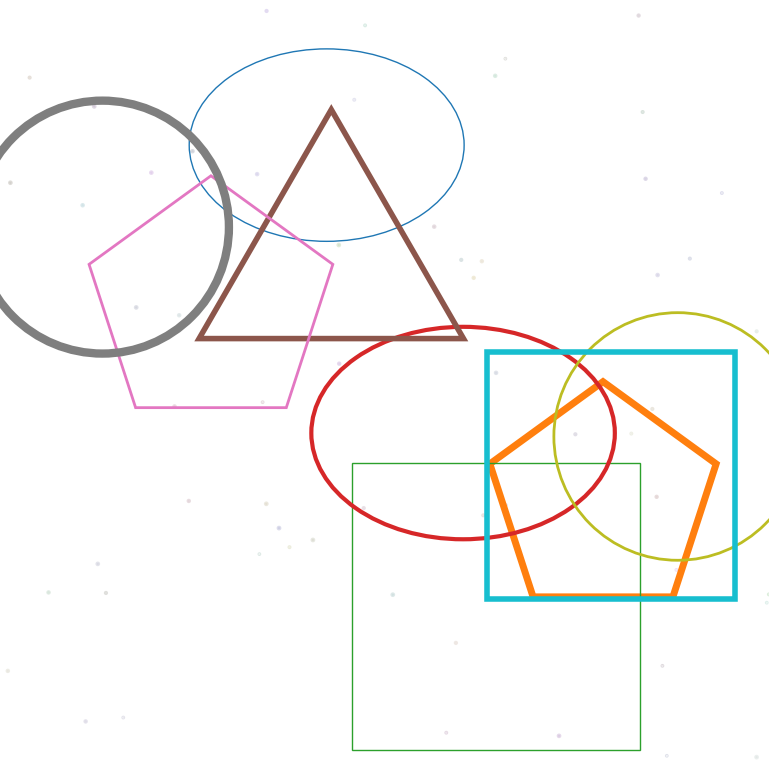[{"shape": "oval", "thickness": 0.5, "radius": 0.89, "center": [0.424, 0.812]}, {"shape": "pentagon", "thickness": 2.5, "radius": 0.77, "center": [0.783, 0.35]}, {"shape": "square", "thickness": 0.5, "radius": 0.93, "center": [0.644, 0.212]}, {"shape": "oval", "thickness": 1.5, "radius": 0.99, "center": [0.601, 0.438]}, {"shape": "triangle", "thickness": 2, "radius": 0.99, "center": [0.43, 0.659]}, {"shape": "pentagon", "thickness": 1, "radius": 0.83, "center": [0.274, 0.605]}, {"shape": "circle", "thickness": 3, "radius": 0.82, "center": [0.133, 0.705]}, {"shape": "circle", "thickness": 1, "radius": 0.8, "center": [0.88, 0.433]}, {"shape": "square", "thickness": 2, "radius": 0.8, "center": [0.794, 0.382]}]